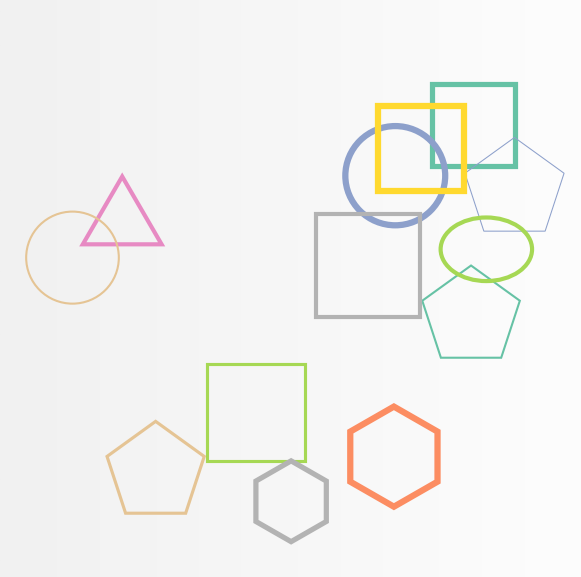[{"shape": "square", "thickness": 2.5, "radius": 0.35, "center": [0.815, 0.782]}, {"shape": "pentagon", "thickness": 1, "radius": 0.44, "center": [0.81, 0.451]}, {"shape": "hexagon", "thickness": 3, "radius": 0.43, "center": [0.678, 0.208]}, {"shape": "circle", "thickness": 3, "radius": 0.43, "center": [0.68, 0.695]}, {"shape": "pentagon", "thickness": 0.5, "radius": 0.45, "center": [0.885, 0.671]}, {"shape": "triangle", "thickness": 2, "radius": 0.39, "center": [0.21, 0.615]}, {"shape": "square", "thickness": 1.5, "radius": 0.42, "center": [0.44, 0.284]}, {"shape": "oval", "thickness": 2, "radius": 0.39, "center": [0.837, 0.567]}, {"shape": "square", "thickness": 3, "radius": 0.37, "center": [0.725, 0.742]}, {"shape": "pentagon", "thickness": 1.5, "radius": 0.44, "center": [0.268, 0.182]}, {"shape": "circle", "thickness": 1, "radius": 0.4, "center": [0.125, 0.553]}, {"shape": "square", "thickness": 2, "radius": 0.45, "center": [0.633, 0.539]}, {"shape": "hexagon", "thickness": 2.5, "radius": 0.35, "center": [0.501, 0.131]}]